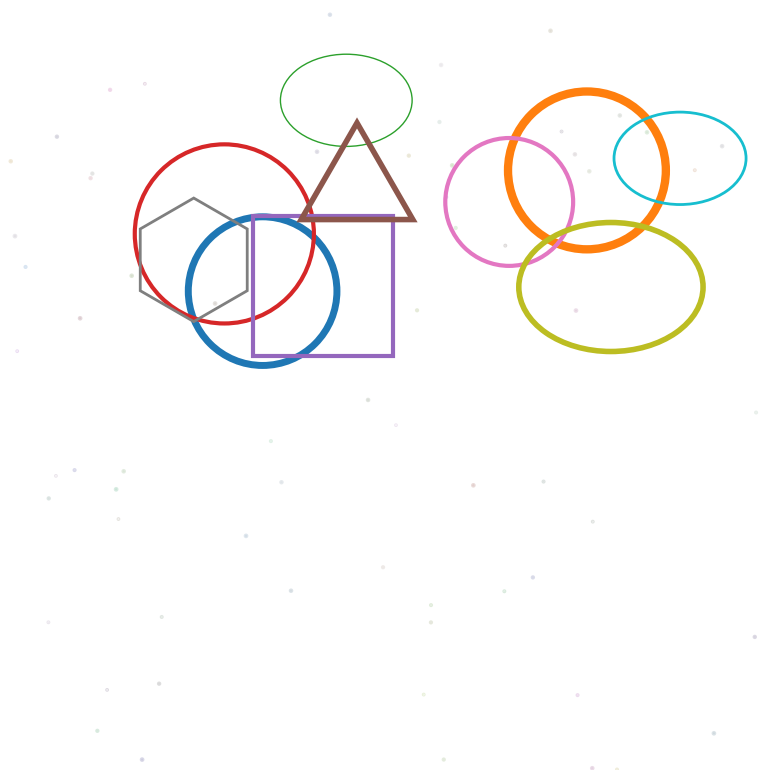[{"shape": "circle", "thickness": 2.5, "radius": 0.48, "center": [0.341, 0.622]}, {"shape": "circle", "thickness": 3, "radius": 0.51, "center": [0.762, 0.779]}, {"shape": "oval", "thickness": 0.5, "radius": 0.43, "center": [0.45, 0.87]}, {"shape": "circle", "thickness": 1.5, "radius": 0.58, "center": [0.291, 0.696]}, {"shape": "square", "thickness": 1.5, "radius": 0.45, "center": [0.419, 0.628]}, {"shape": "triangle", "thickness": 2, "radius": 0.42, "center": [0.464, 0.757]}, {"shape": "circle", "thickness": 1.5, "radius": 0.42, "center": [0.661, 0.738]}, {"shape": "hexagon", "thickness": 1, "radius": 0.4, "center": [0.252, 0.663]}, {"shape": "oval", "thickness": 2, "radius": 0.6, "center": [0.793, 0.627]}, {"shape": "oval", "thickness": 1, "radius": 0.43, "center": [0.883, 0.794]}]